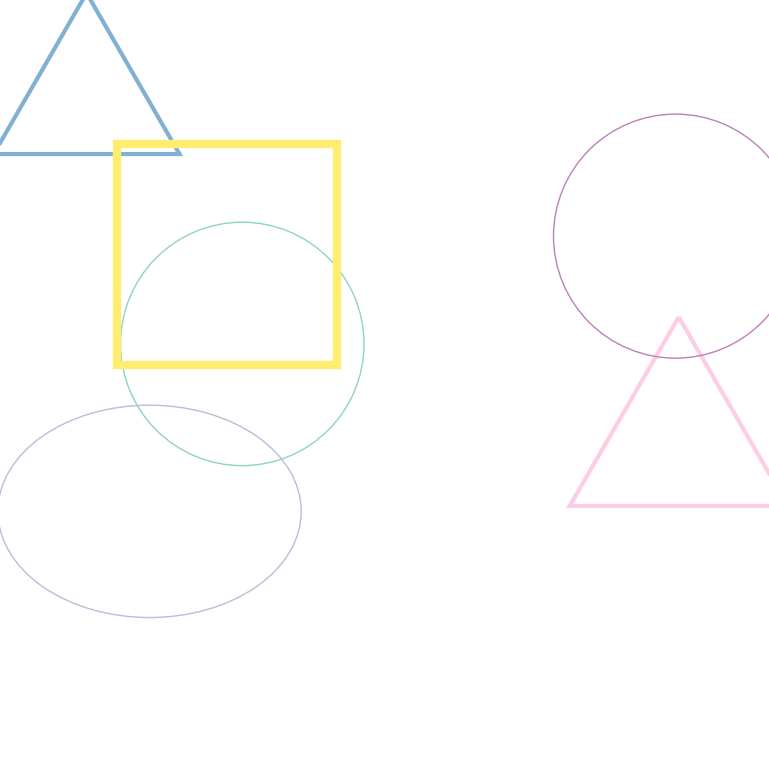[{"shape": "circle", "thickness": 0.5, "radius": 0.79, "center": [0.315, 0.553]}, {"shape": "oval", "thickness": 0.5, "radius": 0.98, "center": [0.194, 0.336]}, {"shape": "triangle", "thickness": 1.5, "radius": 0.7, "center": [0.112, 0.87]}, {"shape": "triangle", "thickness": 1.5, "radius": 0.82, "center": [0.881, 0.425]}, {"shape": "circle", "thickness": 0.5, "radius": 0.79, "center": [0.877, 0.693]}, {"shape": "square", "thickness": 3, "radius": 0.72, "center": [0.294, 0.669]}]